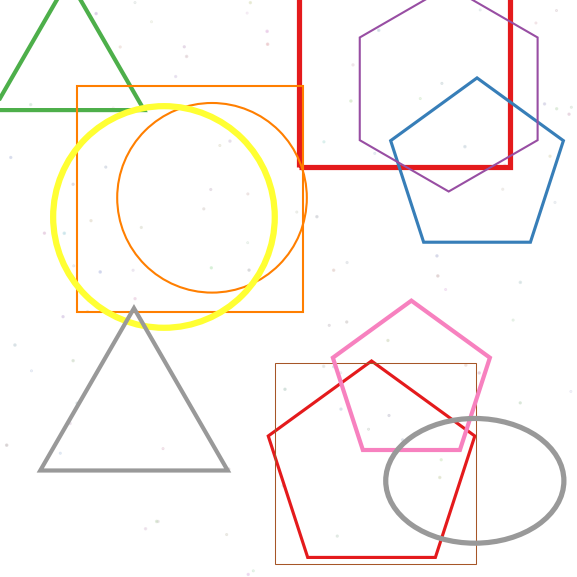[{"shape": "square", "thickness": 2.5, "radius": 0.91, "center": [0.7, 0.893]}, {"shape": "pentagon", "thickness": 1.5, "radius": 0.94, "center": [0.643, 0.186]}, {"shape": "pentagon", "thickness": 1.5, "radius": 0.79, "center": [0.826, 0.707]}, {"shape": "triangle", "thickness": 2, "radius": 0.75, "center": [0.119, 0.884]}, {"shape": "hexagon", "thickness": 1, "radius": 0.89, "center": [0.777, 0.845]}, {"shape": "circle", "thickness": 1, "radius": 0.82, "center": [0.367, 0.657]}, {"shape": "square", "thickness": 1, "radius": 0.98, "center": [0.33, 0.654]}, {"shape": "circle", "thickness": 3, "radius": 0.96, "center": [0.284, 0.623]}, {"shape": "square", "thickness": 0.5, "radius": 0.87, "center": [0.651, 0.196]}, {"shape": "pentagon", "thickness": 2, "radius": 0.71, "center": [0.712, 0.336]}, {"shape": "oval", "thickness": 2.5, "radius": 0.77, "center": [0.822, 0.167]}, {"shape": "triangle", "thickness": 2, "radius": 0.94, "center": [0.232, 0.278]}]